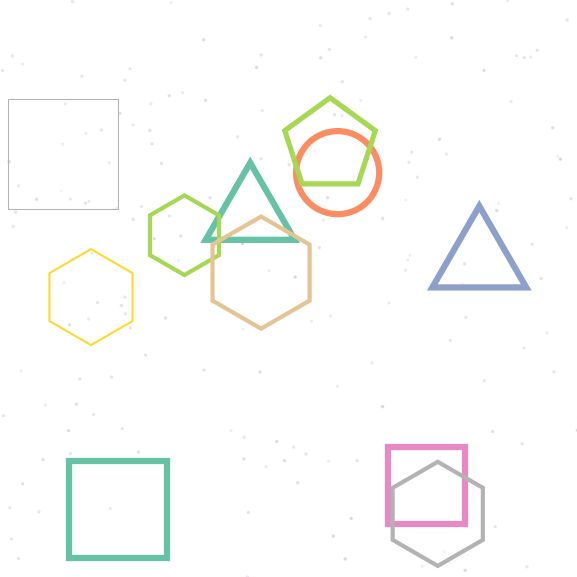[{"shape": "square", "thickness": 3, "radius": 0.42, "center": [0.204, 0.117]}, {"shape": "triangle", "thickness": 3, "radius": 0.44, "center": [0.433, 0.628]}, {"shape": "circle", "thickness": 3, "radius": 0.36, "center": [0.585, 0.7]}, {"shape": "triangle", "thickness": 3, "radius": 0.47, "center": [0.83, 0.548]}, {"shape": "square", "thickness": 3, "radius": 0.34, "center": [0.739, 0.158]}, {"shape": "hexagon", "thickness": 2, "radius": 0.34, "center": [0.319, 0.592]}, {"shape": "pentagon", "thickness": 2.5, "radius": 0.41, "center": [0.572, 0.747]}, {"shape": "hexagon", "thickness": 1, "radius": 0.42, "center": [0.158, 0.485]}, {"shape": "hexagon", "thickness": 2, "radius": 0.49, "center": [0.452, 0.527]}, {"shape": "square", "thickness": 0.5, "radius": 0.47, "center": [0.109, 0.733]}, {"shape": "hexagon", "thickness": 2, "radius": 0.45, "center": [0.758, 0.109]}]